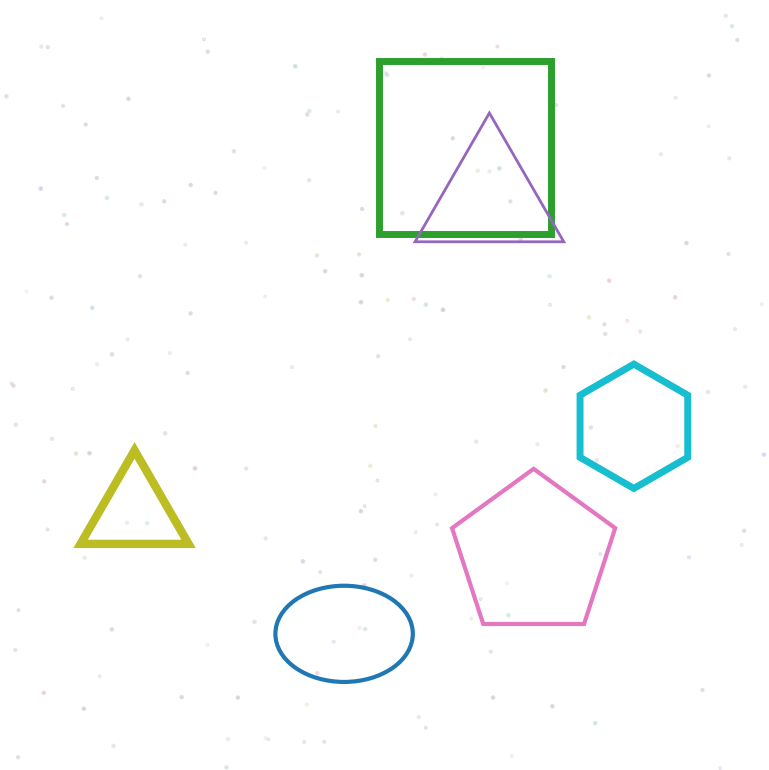[{"shape": "oval", "thickness": 1.5, "radius": 0.45, "center": [0.447, 0.177]}, {"shape": "square", "thickness": 2.5, "radius": 0.56, "center": [0.604, 0.808]}, {"shape": "triangle", "thickness": 1, "radius": 0.56, "center": [0.636, 0.742]}, {"shape": "pentagon", "thickness": 1.5, "radius": 0.56, "center": [0.693, 0.28]}, {"shape": "triangle", "thickness": 3, "radius": 0.4, "center": [0.175, 0.334]}, {"shape": "hexagon", "thickness": 2.5, "radius": 0.4, "center": [0.823, 0.446]}]